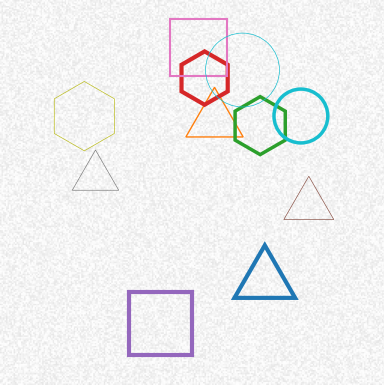[{"shape": "triangle", "thickness": 3, "radius": 0.45, "center": [0.688, 0.272]}, {"shape": "triangle", "thickness": 1, "radius": 0.43, "center": [0.557, 0.687]}, {"shape": "hexagon", "thickness": 2.5, "radius": 0.38, "center": [0.676, 0.674]}, {"shape": "hexagon", "thickness": 3, "radius": 0.35, "center": [0.531, 0.797]}, {"shape": "square", "thickness": 3, "radius": 0.41, "center": [0.418, 0.161]}, {"shape": "triangle", "thickness": 0.5, "radius": 0.37, "center": [0.802, 0.467]}, {"shape": "square", "thickness": 1.5, "radius": 0.37, "center": [0.516, 0.876]}, {"shape": "triangle", "thickness": 0.5, "radius": 0.35, "center": [0.248, 0.541]}, {"shape": "hexagon", "thickness": 0.5, "radius": 0.45, "center": [0.219, 0.698]}, {"shape": "circle", "thickness": 2.5, "radius": 0.35, "center": [0.782, 0.699]}, {"shape": "circle", "thickness": 0.5, "radius": 0.48, "center": [0.63, 0.818]}]